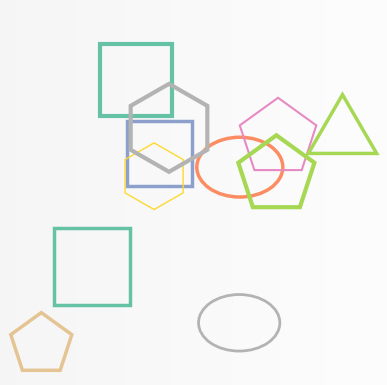[{"shape": "square", "thickness": 3, "radius": 0.47, "center": [0.351, 0.793]}, {"shape": "square", "thickness": 2.5, "radius": 0.5, "center": [0.237, 0.308]}, {"shape": "oval", "thickness": 2.5, "radius": 0.55, "center": [0.619, 0.566]}, {"shape": "square", "thickness": 2.5, "radius": 0.42, "center": [0.411, 0.601]}, {"shape": "pentagon", "thickness": 1.5, "radius": 0.52, "center": [0.718, 0.642]}, {"shape": "pentagon", "thickness": 3, "radius": 0.52, "center": [0.713, 0.545]}, {"shape": "triangle", "thickness": 2.5, "radius": 0.51, "center": [0.884, 0.652]}, {"shape": "hexagon", "thickness": 1, "radius": 0.43, "center": [0.398, 0.542]}, {"shape": "pentagon", "thickness": 2.5, "radius": 0.41, "center": [0.107, 0.105]}, {"shape": "hexagon", "thickness": 3, "radius": 0.57, "center": [0.436, 0.668]}, {"shape": "oval", "thickness": 2, "radius": 0.52, "center": [0.617, 0.162]}]